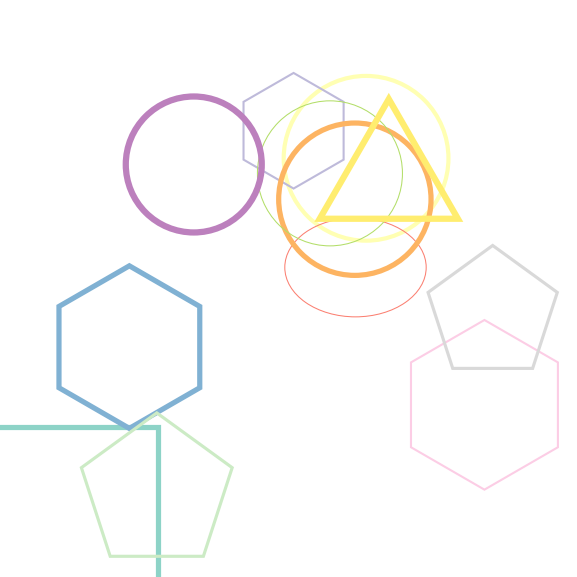[{"shape": "square", "thickness": 2.5, "radius": 0.73, "center": [0.128, 0.113]}, {"shape": "circle", "thickness": 2, "radius": 0.71, "center": [0.634, 0.725]}, {"shape": "hexagon", "thickness": 1, "radius": 0.5, "center": [0.508, 0.773]}, {"shape": "oval", "thickness": 0.5, "radius": 0.61, "center": [0.616, 0.536]}, {"shape": "hexagon", "thickness": 2.5, "radius": 0.7, "center": [0.224, 0.398]}, {"shape": "circle", "thickness": 2.5, "radius": 0.66, "center": [0.614, 0.654]}, {"shape": "circle", "thickness": 0.5, "radius": 0.63, "center": [0.571, 0.699]}, {"shape": "hexagon", "thickness": 1, "radius": 0.73, "center": [0.839, 0.298]}, {"shape": "pentagon", "thickness": 1.5, "radius": 0.59, "center": [0.853, 0.456]}, {"shape": "circle", "thickness": 3, "radius": 0.59, "center": [0.336, 0.714]}, {"shape": "pentagon", "thickness": 1.5, "radius": 0.69, "center": [0.271, 0.147]}, {"shape": "triangle", "thickness": 3, "radius": 0.69, "center": [0.673, 0.689]}]